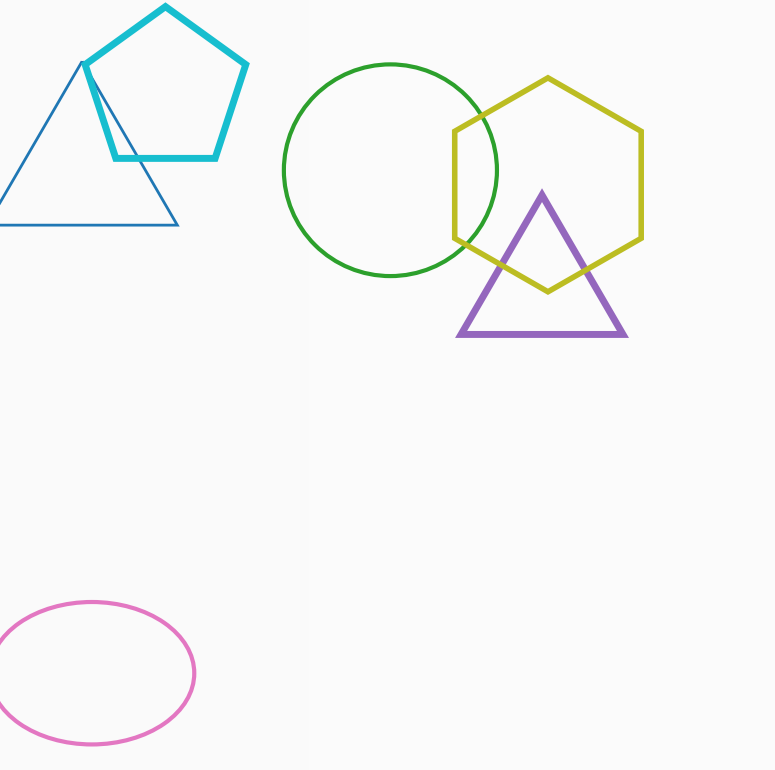[{"shape": "triangle", "thickness": 1, "radius": 0.71, "center": [0.106, 0.779]}, {"shape": "circle", "thickness": 1.5, "radius": 0.69, "center": [0.504, 0.779]}, {"shape": "triangle", "thickness": 2.5, "radius": 0.6, "center": [0.699, 0.626]}, {"shape": "oval", "thickness": 1.5, "radius": 0.66, "center": [0.119, 0.126]}, {"shape": "hexagon", "thickness": 2, "radius": 0.69, "center": [0.707, 0.76]}, {"shape": "pentagon", "thickness": 2.5, "radius": 0.54, "center": [0.213, 0.882]}]